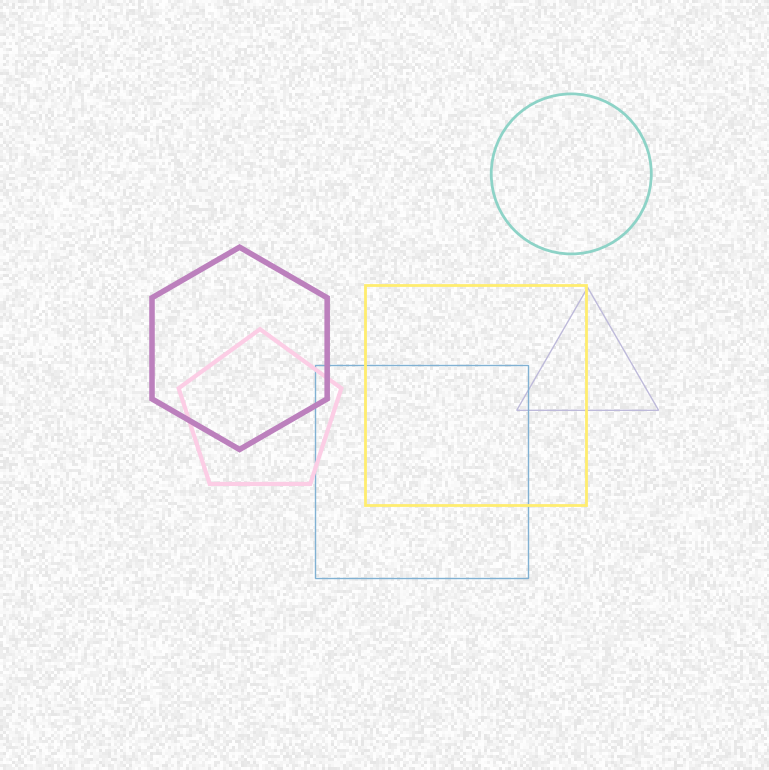[{"shape": "circle", "thickness": 1, "radius": 0.52, "center": [0.742, 0.774]}, {"shape": "triangle", "thickness": 0.5, "radius": 0.53, "center": [0.763, 0.52]}, {"shape": "square", "thickness": 0.5, "radius": 0.69, "center": [0.548, 0.387]}, {"shape": "pentagon", "thickness": 1.5, "radius": 0.56, "center": [0.338, 0.461]}, {"shape": "hexagon", "thickness": 2, "radius": 0.66, "center": [0.311, 0.548]}, {"shape": "square", "thickness": 1, "radius": 0.72, "center": [0.618, 0.487]}]